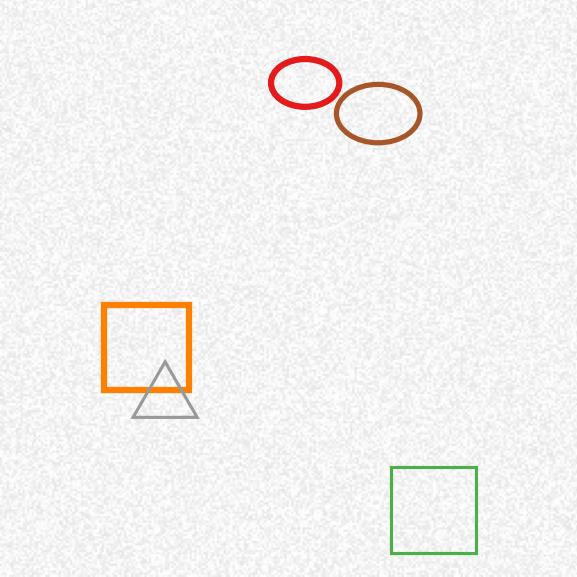[{"shape": "oval", "thickness": 3, "radius": 0.3, "center": [0.528, 0.856]}, {"shape": "square", "thickness": 1.5, "radius": 0.37, "center": [0.751, 0.116]}, {"shape": "square", "thickness": 3, "radius": 0.37, "center": [0.254, 0.397]}, {"shape": "oval", "thickness": 2.5, "radius": 0.36, "center": [0.655, 0.802]}, {"shape": "triangle", "thickness": 1.5, "radius": 0.32, "center": [0.286, 0.308]}]